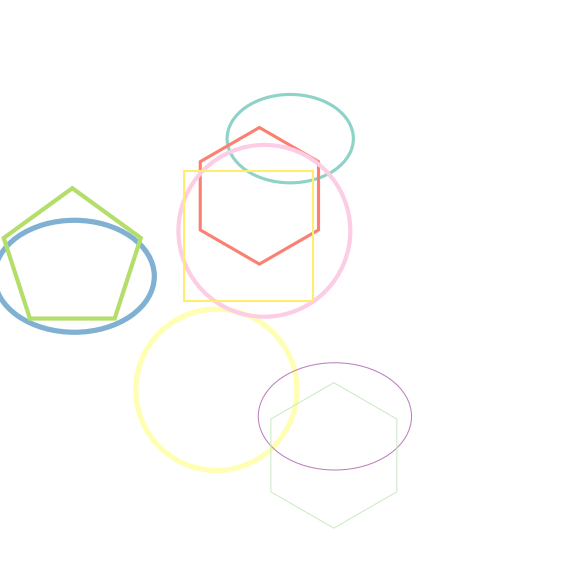[{"shape": "oval", "thickness": 1.5, "radius": 0.55, "center": [0.503, 0.759]}, {"shape": "circle", "thickness": 2.5, "radius": 0.7, "center": [0.375, 0.324]}, {"shape": "hexagon", "thickness": 1.5, "radius": 0.59, "center": [0.449, 0.66]}, {"shape": "oval", "thickness": 2.5, "radius": 0.69, "center": [0.129, 0.521]}, {"shape": "pentagon", "thickness": 2, "radius": 0.62, "center": [0.125, 0.548]}, {"shape": "circle", "thickness": 2, "radius": 0.74, "center": [0.458, 0.599]}, {"shape": "oval", "thickness": 0.5, "radius": 0.66, "center": [0.58, 0.278]}, {"shape": "hexagon", "thickness": 0.5, "radius": 0.63, "center": [0.578, 0.211]}, {"shape": "square", "thickness": 1, "radius": 0.56, "center": [0.431, 0.591]}]